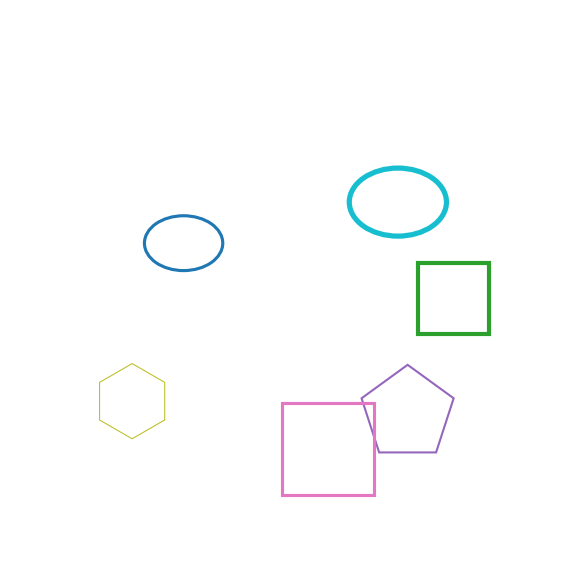[{"shape": "oval", "thickness": 1.5, "radius": 0.34, "center": [0.318, 0.578]}, {"shape": "square", "thickness": 2, "radius": 0.31, "center": [0.786, 0.483]}, {"shape": "pentagon", "thickness": 1, "radius": 0.42, "center": [0.706, 0.284]}, {"shape": "square", "thickness": 1.5, "radius": 0.4, "center": [0.568, 0.222]}, {"shape": "hexagon", "thickness": 0.5, "radius": 0.33, "center": [0.229, 0.304]}, {"shape": "oval", "thickness": 2.5, "radius": 0.42, "center": [0.689, 0.649]}]